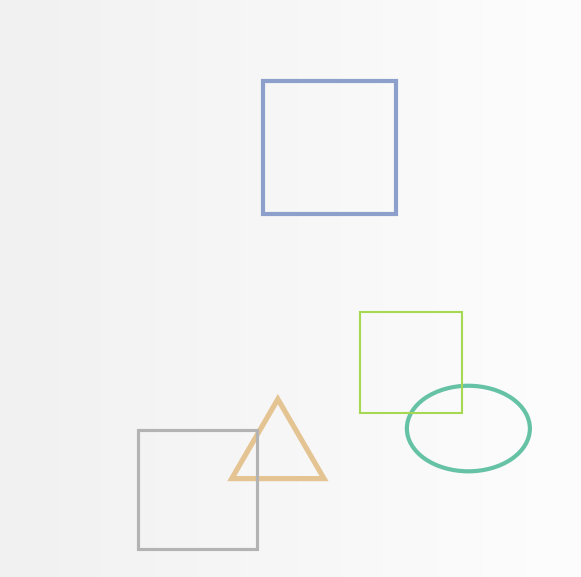[{"shape": "oval", "thickness": 2, "radius": 0.53, "center": [0.806, 0.257]}, {"shape": "square", "thickness": 2, "radius": 0.58, "center": [0.567, 0.743]}, {"shape": "square", "thickness": 1, "radius": 0.44, "center": [0.708, 0.372]}, {"shape": "triangle", "thickness": 2.5, "radius": 0.46, "center": [0.478, 0.216]}, {"shape": "square", "thickness": 1.5, "radius": 0.51, "center": [0.34, 0.151]}]